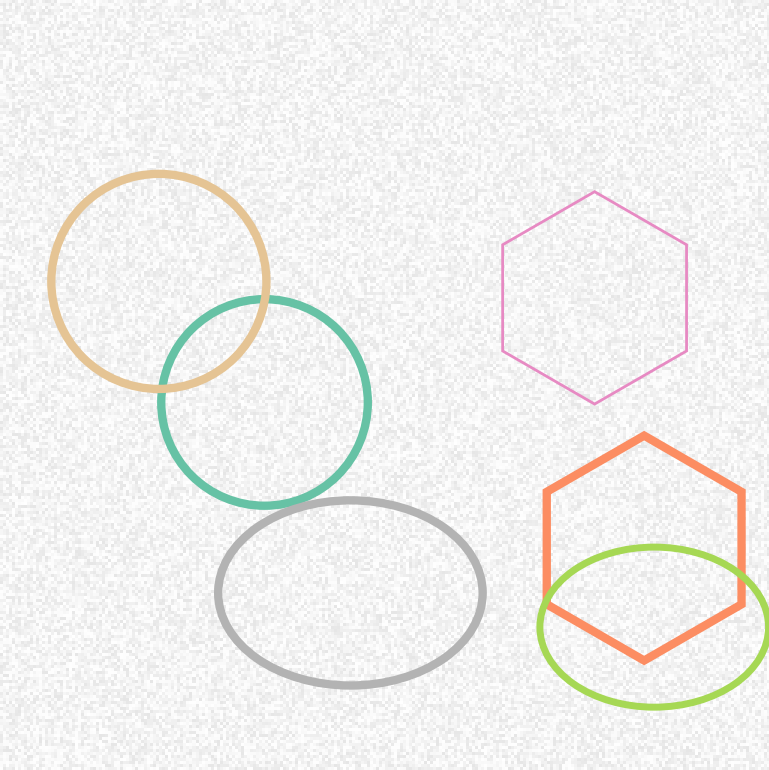[{"shape": "circle", "thickness": 3, "radius": 0.67, "center": [0.344, 0.477]}, {"shape": "hexagon", "thickness": 3, "radius": 0.73, "center": [0.837, 0.288]}, {"shape": "hexagon", "thickness": 1, "radius": 0.69, "center": [0.772, 0.613]}, {"shape": "oval", "thickness": 2.5, "radius": 0.74, "center": [0.85, 0.186]}, {"shape": "circle", "thickness": 3, "radius": 0.7, "center": [0.206, 0.635]}, {"shape": "oval", "thickness": 3, "radius": 0.86, "center": [0.455, 0.23]}]